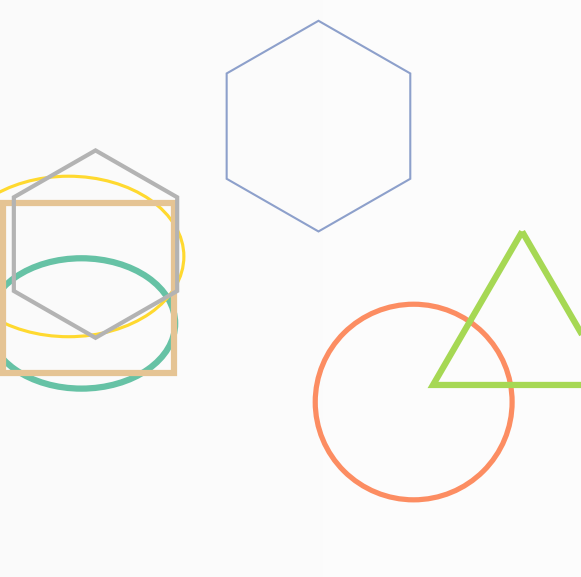[{"shape": "oval", "thickness": 3, "radius": 0.81, "center": [0.14, 0.439]}, {"shape": "circle", "thickness": 2.5, "radius": 0.85, "center": [0.712, 0.303]}, {"shape": "hexagon", "thickness": 1, "radius": 0.91, "center": [0.548, 0.781]}, {"shape": "triangle", "thickness": 3, "radius": 0.89, "center": [0.898, 0.421]}, {"shape": "oval", "thickness": 1.5, "radius": 0.99, "center": [0.118, 0.555]}, {"shape": "square", "thickness": 3, "radius": 0.74, "center": [0.153, 0.501]}, {"shape": "hexagon", "thickness": 2, "radius": 0.81, "center": [0.164, 0.576]}]